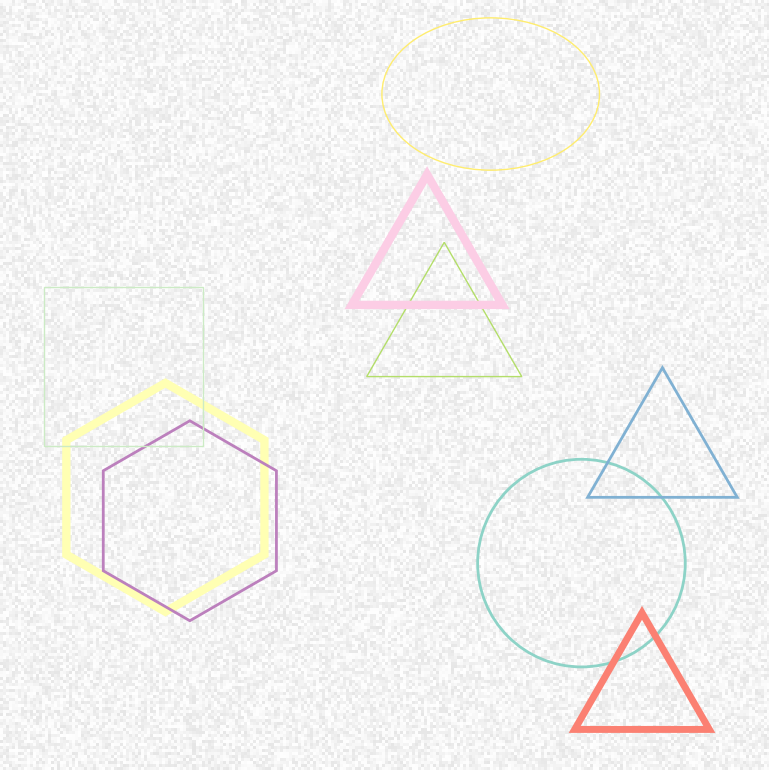[{"shape": "circle", "thickness": 1, "radius": 0.67, "center": [0.755, 0.269]}, {"shape": "hexagon", "thickness": 3, "radius": 0.74, "center": [0.215, 0.354]}, {"shape": "triangle", "thickness": 2.5, "radius": 0.5, "center": [0.834, 0.103]}, {"shape": "triangle", "thickness": 1, "radius": 0.56, "center": [0.86, 0.41]}, {"shape": "triangle", "thickness": 0.5, "radius": 0.58, "center": [0.577, 0.569]}, {"shape": "triangle", "thickness": 3, "radius": 0.56, "center": [0.555, 0.66]}, {"shape": "hexagon", "thickness": 1, "radius": 0.65, "center": [0.247, 0.324]}, {"shape": "square", "thickness": 0.5, "radius": 0.52, "center": [0.16, 0.525]}, {"shape": "oval", "thickness": 0.5, "radius": 0.71, "center": [0.637, 0.878]}]